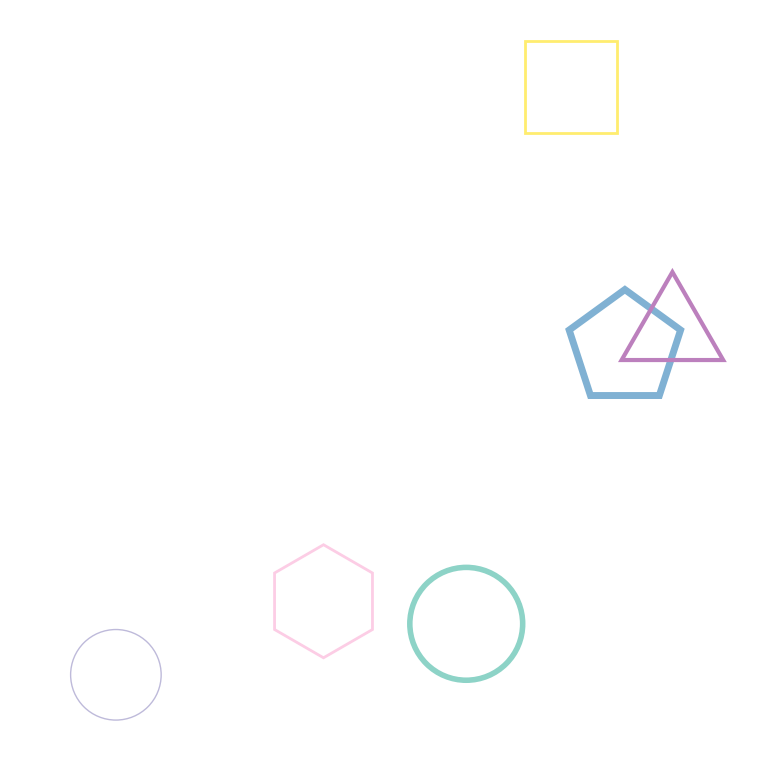[{"shape": "circle", "thickness": 2, "radius": 0.37, "center": [0.606, 0.19]}, {"shape": "circle", "thickness": 0.5, "radius": 0.29, "center": [0.151, 0.124]}, {"shape": "pentagon", "thickness": 2.5, "radius": 0.38, "center": [0.812, 0.548]}, {"shape": "hexagon", "thickness": 1, "radius": 0.37, "center": [0.42, 0.219]}, {"shape": "triangle", "thickness": 1.5, "radius": 0.38, "center": [0.873, 0.571]}, {"shape": "square", "thickness": 1, "radius": 0.3, "center": [0.741, 0.887]}]